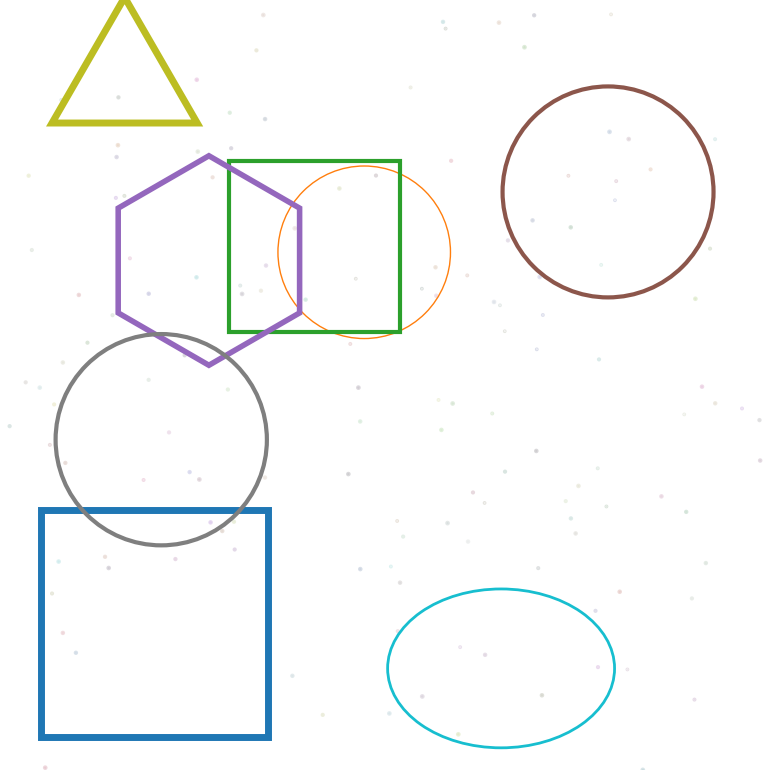[{"shape": "square", "thickness": 2.5, "radius": 0.74, "center": [0.201, 0.19]}, {"shape": "circle", "thickness": 0.5, "radius": 0.56, "center": [0.473, 0.672]}, {"shape": "square", "thickness": 1.5, "radius": 0.56, "center": [0.409, 0.679]}, {"shape": "hexagon", "thickness": 2, "radius": 0.68, "center": [0.271, 0.662]}, {"shape": "circle", "thickness": 1.5, "radius": 0.68, "center": [0.79, 0.751]}, {"shape": "circle", "thickness": 1.5, "radius": 0.69, "center": [0.209, 0.429]}, {"shape": "triangle", "thickness": 2.5, "radius": 0.54, "center": [0.162, 0.895]}, {"shape": "oval", "thickness": 1, "radius": 0.74, "center": [0.651, 0.132]}]